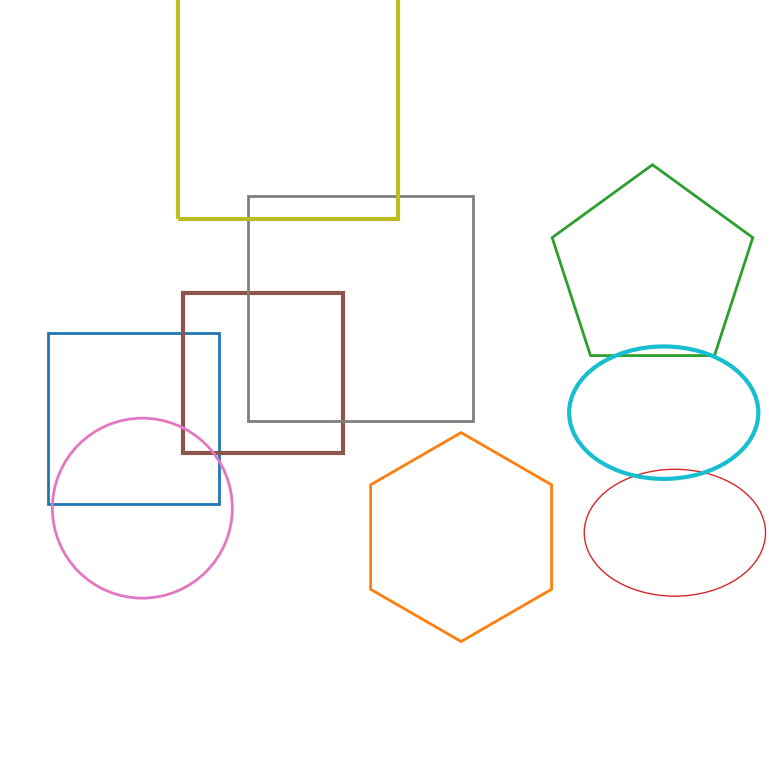[{"shape": "square", "thickness": 1, "radius": 0.56, "center": [0.173, 0.456]}, {"shape": "hexagon", "thickness": 1, "radius": 0.68, "center": [0.599, 0.303]}, {"shape": "pentagon", "thickness": 1, "radius": 0.68, "center": [0.847, 0.649]}, {"shape": "oval", "thickness": 0.5, "radius": 0.59, "center": [0.876, 0.308]}, {"shape": "square", "thickness": 1.5, "radius": 0.52, "center": [0.342, 0.516]}, {"shape": "circle", "thickness": 1, "radius": 0.58, "center": [0.185, 0.34]}, {"shape": "square", "thickness": 1, "radius": 0.73, "center": [0.468, 0.6]}, {"shape": "square", "thickness": 1.5, "radius": 0.71, "center": [0.374, 0.859]}, {"shape": "oval", "thickness": 1.5, "radius": 0.61, "center": [0.862, 0.464]}]